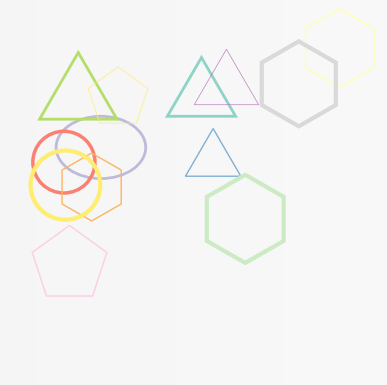[{"shape": "triangle", "thickness": 2, "radius": 0.51, "center": [0.52, 0.749]}, {"shape": "hexagon", "thickness": 1, "radius": 0.51, "center": [0.877, 0.875]}, {"shape": "oval", "thickness": 2, "radius": 0.58, "center": [0.26, 0.617]}, {"shape": "circle", "thickness": 2.5, "radius": 0.4, "center": [0.165, 0.579]}, {"shape": "triangle", "thickness": 1, "radius": 0.41, "center": [0.55, 0.584]}, {"shape": "hexagon", "thickness": 1, "radius": 0.44, "center": [0.236, 0.514]}, {"shape": "triangle", "thickness": 2, "radius": 0.58, "center": [0.202, 0.748]}, {"shape": "pentagon", "thickness": 1, "radius": 0.51, "center": [0.179, 0.313]}, {"shape": "hexagon", "thickness": 3, "radius": 0.55, "center": [0.771, 0.782]}, {"shape": "triangle", "thickness": 0.5, "radius": 0.48, "center": [0.584, 0.776]}, {"shape": "hexagon", "thickness": 3, "radius": 0.57, "center": [0.633, 0.431]}, {"shape": "pentagon", "thickness": 0.5, "radius": 0.4, "center": [0.305, 0.745]}, {"shape": "circle", "thickness": 3, "radius": 0.45, "center": [0.169, 0.519]}]